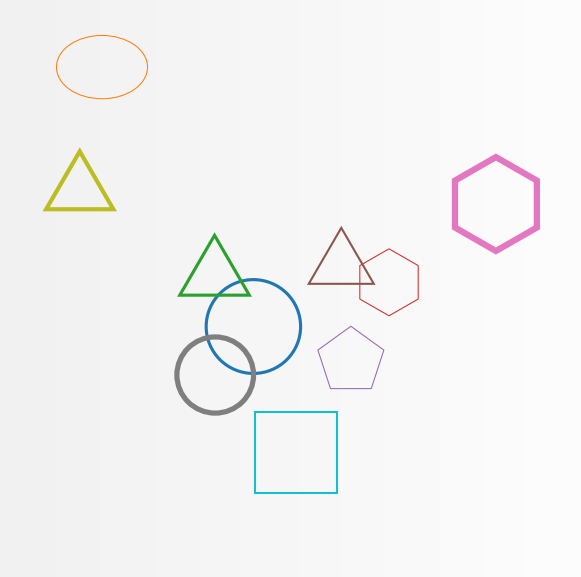[{"shape": "circle", "thickness": 1.5, "radius": 0.41, "center": [0.436, 0.434]}, {"shape": "oval", "thickness": 0.5, "radius": 0.39, "center": [0.175, 0.883]}, {"shape": "triangle", "thickness": 1.5, "radius": 0.35, "center": [0.369, 0.523]}, {"shape": "hexagon", "thickness": 0.5, "radius": 0.29, "center": [0.669, 0.51]}, {"shape": "pentagon", "thickness": 0.5, "radius": 0.3, "center": [0.604, 0.374]}, {"shape": "triangle", "thickness": 1, "radius": 0.32, "center": [0.587, 0.54]}, {"shape": "hexagon", "thickness": 3, "radius": 0.41, "center": [0.853, 0.646]}, {"shape": "circle", "thickness": 2.5, "radius": 0.33, "center": [0.37, 0.35]}, {"shape": "triangle", "thickness": 2, "radius": 0.33, "center": [0.137, 0.67]}, {"shape": "square", "thickness": 1, "radius": 0.35, "center": [0.509, 0.216]}]